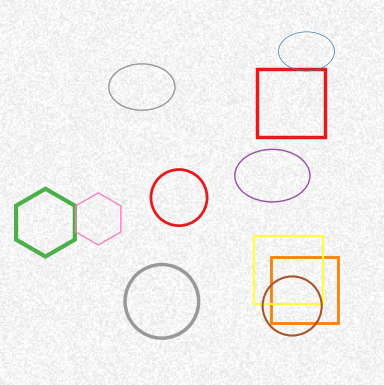[{"shape": "circle", "thickness": 2, "radius": 0.36, "center": [0.465, 0.487]}, {"shape": "square", "thickness": 2.5, "radius": 0.44, "center": [0.755, 0.732]}, {"shape": "oval", "thickness": 0.5, "radius": 0.36, "center": [0.796, 0.866]}, {"shape": "hexagon", "thickness": 3, "radius": 0.44, "center": [0.118, 0.422]}, {"shape": "oval", "thickness": 1, "radius": 0.49, "center": [0.707, 0.544]}, {"shape": "square", "thickness": 2, "radius": 0.43, "center": [0.791, 0.247]}, {"shape": "square", "thickness": 1.5, "radius": 0.44, "center": [0.749, 0.299]}, {"shape": "circle", "thickness": 1.5, "radius": 0.38, "center": [0.759, 0.205]}, {"shape": "hexagon", "thickness": 1, "radius": 0.34, "center": [0.255, 0.431]}, {"shape": "oval", "thickness": 1, "radius": 0.43, "center": [0.369, 0.774]}, {"shape": "circle", "thickness": 2.5, "radius": 0.48, "center": [0.42, 0.217]}]